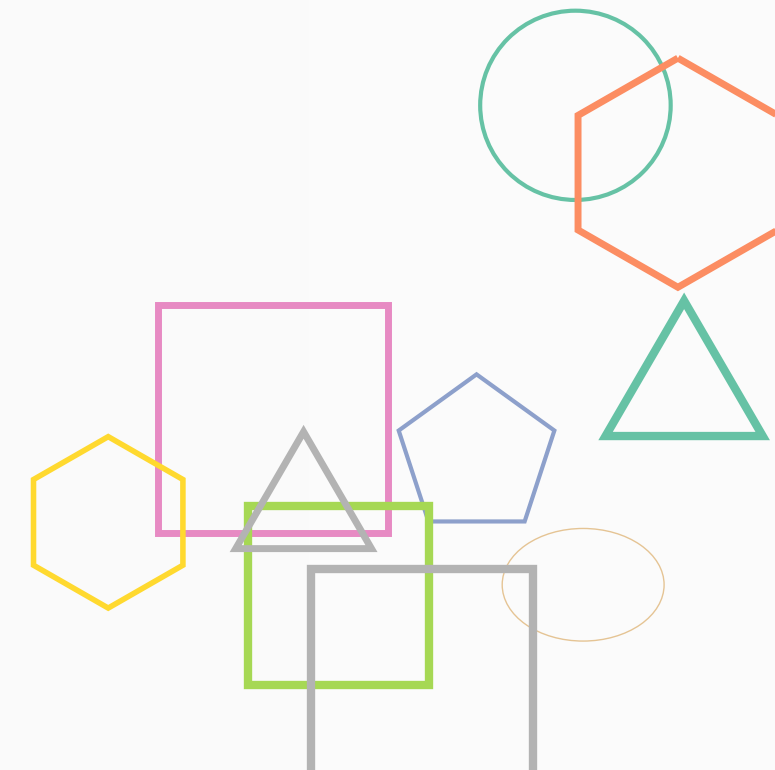[{"shape": "circle", "thickness": 1.5, "radius": 0.61, "center": [0.742, 0.863]}, {"shape": "triangle", "thickness": 3, "radius": 0.59, "center": [0.883, 0.492]}, {"shape": "hexagon", "thickness": 2.5, "radius": 0.74, "center": [0.875, 0.776]}, {"shape": "pentagon", "thickness": 1.5, "radius": 0.53, "center": [0.615, 0.408]}, {"shape": "square", "thickness": 2.5, "radius": 0.74, "center": [0.352, 0.456]}, {"shape": "square", "thickness": 3, "radius": 0.58, "center": [0.437, 0.227]}, {"shape": "hexagon", "thickness": 2, "radius": 0.56, "center": [0.14, 0.322]}, {"shape": "oval", "thickness": 0.5, "radius": 0.52, "center": [0.752, 0.241]}, {"shape": "triangle", "thickness": 2.5, "radius": 0.51, "center": [0.392, 0.338]}, {"shape": "square", "thickness": 3, "radius": 0.72, "center": [0.544, 0.118]}]